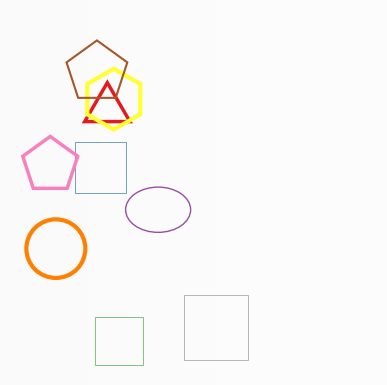[{"shape": "triangle", "thickness": 2.5, "radius": 0.34, "center": [0.277, 0.718]}, {"shape": "square", "thickness": 0.5, "radius": 0.33, "center": [0.259, 0.564]}, {"shape": "square", "thickness": 0.5, "radius": 0.31, "center": [0.308, 0.115]}, {"shape": "oval", "thickness": 1, "radius": 0.42, "center": [0.408, 0.455]}, {"shape": "circle", "thickness": 3, "radius": 0.38, "center": [0.144, 0.354]}, {"shape": "hexagon", "thickness": 3, "radius": 0.39, "center": [0.294, 0.742]}, {"shape": "pentagon", "thickness": 1.5, "radius": 0.41, "center": [0.25, 0.813]}, {"shape": "pentagon", "thickness": 2.5, "radius": 0.37, "center": [0.13, 0.571]}, {"shape": "square", "thickness": 0.5, "radius": 0.42, "center": [0.557, 0.15]}]